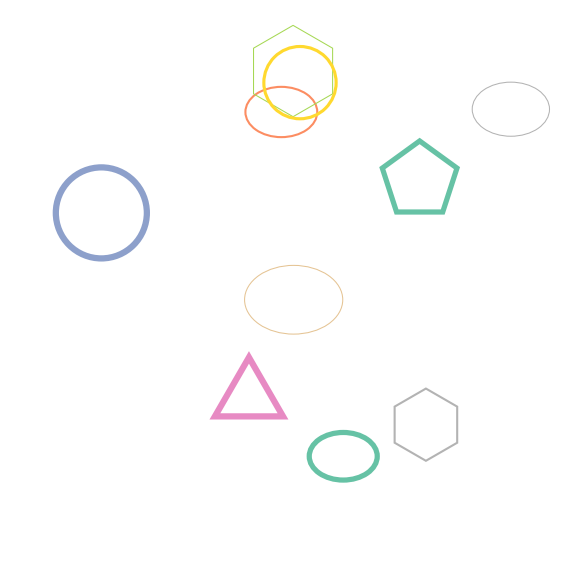[{"shape": "pentagon", "thickness": 2.5, "radius": 0.34, "center": [0.727, 0.687]}, {"shape": "oval", "thickness": 2.5, "radius": 0.29, "center": [0.594, 0.209]}, {"shape": "oval", "thickness": 1, "radius": 0.31, "center": [0.487, 0.805]}, {"shape": "circle", "thickness": 3, "radius": 0.39, "center": [0.175, 0.63]}, {"shape": "triangle", "thickness": 3, "radius": 0.34, "center": [0.431, 0.312]}, {"shape": "hexagon", "thickness": 0.5, "radius": 0.4, "center": [0.507, 0.876]}, {"shape": "circle", "thickness": 1.5, "radius": 0.31, "center": [0.519, 0.856]}, {"shape": "oval", "thickness": 0.5, "radius": 0.43, "center": [0.509, 0.48]}, {"shape": "oval", "thickness": 0.5, "radius": 0.33, "center": [0.885, 0.81]}, {"shape": "hexagon", "thickness": 1, "radius": 0.31, "center": [0.738, 0.264]}]